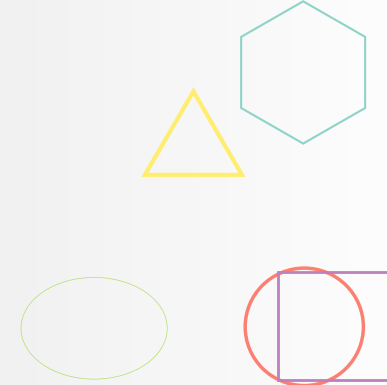[{"shape": "hexagon", "thickness": 1.5, "radius": 0.92, "center": [0.782, 0.812]}, {"shape": "circle", "thickness": 2.5, "radius": 0.76, "center": [0.785, 0.151]}, {"shape": "oval", "thickness": 0.5, "radius": 0.94, "center": [0.243, 0.147]}, {"shape": "square", "thickness": 2, "radius": 0.71, "center": [0.859, 0.154]}, {"shape": "triangle", "thickness": 3, "radius": 0.72, "center": [0.499, 0.618]}]